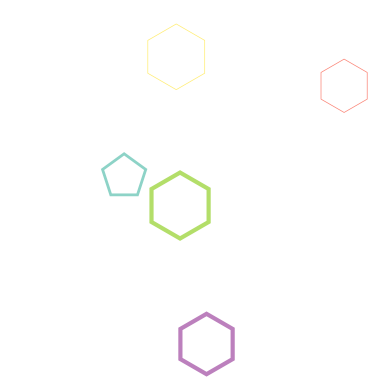[{"shape": "pentagon", "thickness": 2, "radius": 0.29, "center": [0.322, 0.542]}, {"shape": "hexagon", "thickness": 0.5, "radius": 0.35, "center": [0.894, 0.777]}, {"shape": "hexagon", "thickness": 3, "radius": 0.43, "center": [0.468, 0.466]}, {"shape": "hexagon", "thickness": 3, "radius": 0.39, "center": [0.536, 0.106]}, {"shape": "hexagon", "thickness": 0.5, "radius": 0.43, "center": [0.458, 0.852]}]